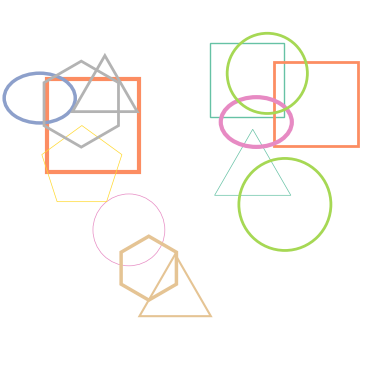[{"shape": "triangle", "thickness": 0.5, "radius": 0.57, "center": [0.656, 0.55]}, {"shape": "square", "thickness": 1, "radius": 0.48, "center": [0.642, 0.793]}, {"shape": "square", "thickness": 2, "radius": 0.55, "center": [0.821, 0.73]}, {"shape": "square", "thickness": 3, "radius": 0.6, "center": [0.241, 0.674]}, {"shape": "oval", "thickness": 2.5, "radius": 0.46, "center": [0.103, 0.745]}, {"shape": "oval", "thickness": 3, "radius": 0.46, "center": [0.666, 0.683]}, {"shape": "circle", "thickness": 0.5, "radius": 0.47, "center": [0.335, 0.403]}, {"shape": "circle", "thickness": 2, "radius": 0.6, "center": [0.74, 0.469]}, {"shape": "circle", "thickness": 2, "radius": 0.52, "center": [0.694, 0.809]}, {"shape": "pentagon", "thickness": 0.5, "radius": 0.55, "center": [0.213, 0.565]}, {"shape": "hexagon", "thickness": 2.5, "radius": 0.41, "center": [0.386, 0.303]}, {"shape": "triangle", "thickness": 1.5, "radius": 0.54, "center": [0.455, 0.232]}, {"shape": "triangle", "thickness": 2, "radius": 0.49, "center": [0.272, 0.759]}, {"shape": "hexagon", "thickness": 2, "radius": 0.56, "center": [0.211, 0.73]}]